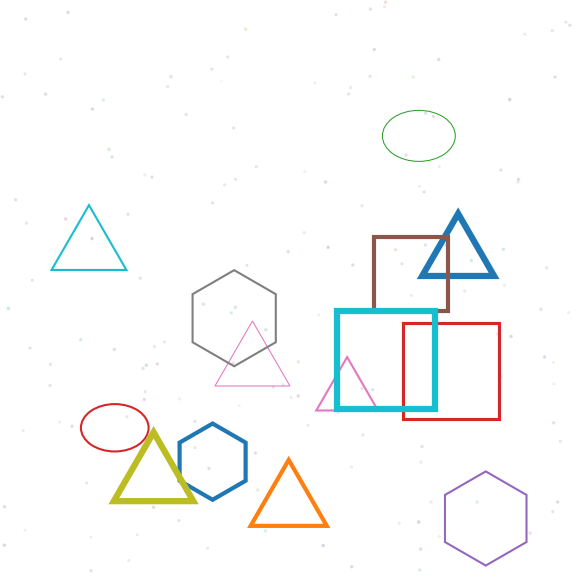[{"shape": "hexagon", "thickness": 2, "radius": 0.33, "center": [0.368, 0.2]}, {"shape": "triangle", "thickness": 3, "radius": 0.36, "center": [0.793, 0.557]}, {"shape": "triangle", "thickness": 2, "radius": 0.38, "center": [0.5, 0.127]}, {"shape": "oval", "thickness": 0.5, "radius": 0.32, "center": [0.725, 0.764]}, {"shape": "square", "thickness": 1.5, "radius": 0.42, "center": [0.781, 0.357]}, {"shape": "oval", "thickness": 1, "radius": 0.29, "center": [0.199, 0.258]}, {"shape": "hexagon", "thickness": 1, "radius": 0.41, "center": [0.841, 0.101]}, {"shape": "square", "thickness": 2, "radius": 0.32, "center": [0.712, 0.525]}, {"shape": "triangle", "thickness": 0.5, "radius": 0.37, "center": [0.437, 0.368]}, {"shape": "triangle", "thickness": 1, "radius": 0.31, "center": [0.601, 0.319]}, {"shape": "hexagon", "thickness": 1, "radius": 0.42, "center": [0.406, 0.448]}, {"shape": "triangle", "thickness": 3, "radius": 0.4, "center": [0.266, 0.171]}, {"shape": "square", "thickness": 3, "radius": 0.43, "center": [0.669, 0.376]}, {"shape": "triangle", "thickness": 1, "radius": 0.37, "center": [0.154, 0.569]}]